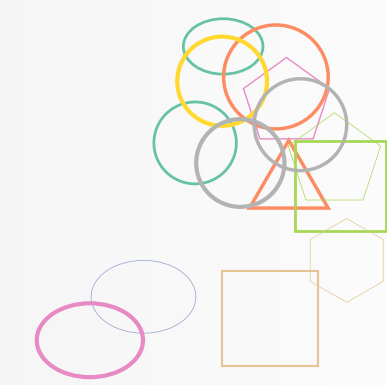[{"shape": "oval", "thickness": 2, "radius": 0.51, "center": [0.576, 0.879]}, {"shape": "circle", "thickness": 2, "radius": 0.53, "center": [0.504, 0.629]}, {"shape": "circle", "thickness": 2.5, "radius": 0.67, "center": [0.712, 0.8]}, {"shape": "triangle", "thickness": 2.5, "radius": 0.59, "center": [0.745, 0.518]}, {"shape": "oval", "thickness": 0.5, "radius": 0.68, "center": [0.37, 0.229]}, {"shape": "oval", "thickness": 3, "radius": 0.69, "center": [0.232, 0.116]}, {"shape": "pentagon", "thickness": 1, "radius": 0.58, "center": [0.739, 0.734]}, {"shape": "pentagon", "thickness": 0.5, "radius": 0.63, "center": [0.863, 0.582]}, {"shape": "square", "thickness": 2, "radius": 0.58, "center": [0.878, 0.517]}, {"shape": "circle", "thickness": 3, "radius": 0.58, "center": [0.573, 0.789]}, {"shape": "square", "thickness": 1.5, "radius": 0.62, "center": [0.697, 0.174]}, {"shape": "hexagon", "thickness": 0.5, "radius": 0.54, "center": [0.895, 0.324]}, {"shape": "circle", "thickness": 3, "radius": 0.57, "center": [0.62, 0.577]}, {"shape": "circle", "thickness": 2.5, "radius": 0.6, "center": [0.775, 0.676]}]